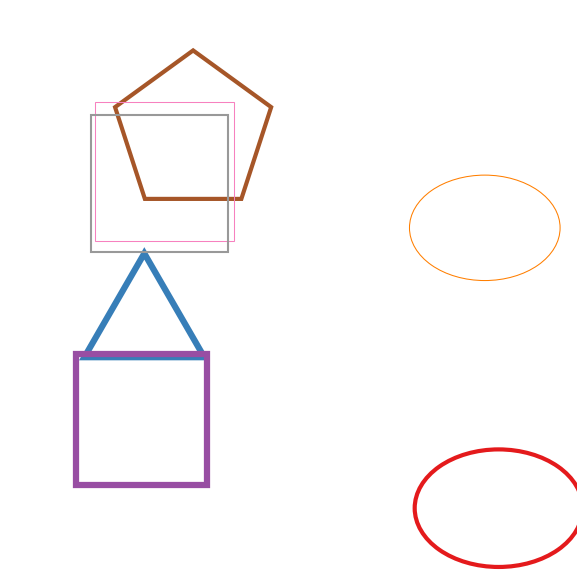[{"shape": "oval", "thickness": 2, "radius": 0.73, "center": [0.863, 0.119]}, {"shape": "triangle", "thickness": 3, "radius": 0.6, "center": [0.25, 0.441]}, {"shape": "square", "thickness": 3, "radius": 0.57, "center": [0.245, 0.273]}, {"shape": "oval", "thickness": 0.5, "radius": 0.65, "center": [0.839, 0.605]}, {"shape": "pentagon", "thickness": 2, "radius": 0.71, "center": [0.334, 0.77]}, {"shape": "square", "thickness": 0.5, "radius": 0.6, "center": [0.284, 0.702]}, {"shape": "square", "thickness": 1, "radius": 0.59, "center": [0.277, 0.682]}]